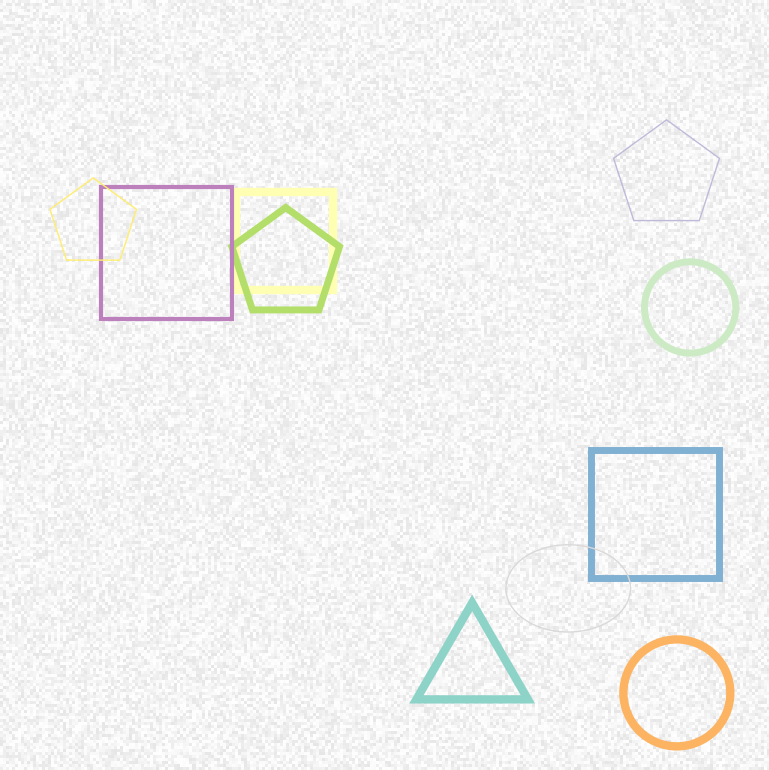[{"shape": "triangle", "thickness": 3, "radius": 0.42, "center": [0.613, 0.134]}, {"shape": "square", "thickness": 3, "radius": 0.32, "center": [0.369, 0.687]}, {"shape": "pentagon", "thickness": 0.5, "radius": 0.36, "center": [0.866, 0.772]}, {"shape": "square", "thickness": 2.5, "radius": 0.42, "center": [0.851, 0.333]}, {"shape": "circle", "thickness": 3, "radius": 0.35, "center": [0.879, 0.1]}, {"shape": "pentagon", "thickness": 2.5, "radius": 0.37, "center": [0.371, 0.657]}, {"shape": "oval", "thickness": 0.5, "radius": 0.4, "center": [0.738, 0.236]}, {"shape": "square", "thickness": 1.5, "radius": 0.43, "center": [0.217, 0.672]}, {"shape": "circle", "thickness": 2.5, "radius": 0.3, "center": [0.896, 0.601]}, {"shape": "pentagon", "thickness": 0.5, "radius": 0.3, "center": [0.121, 0.71]}]